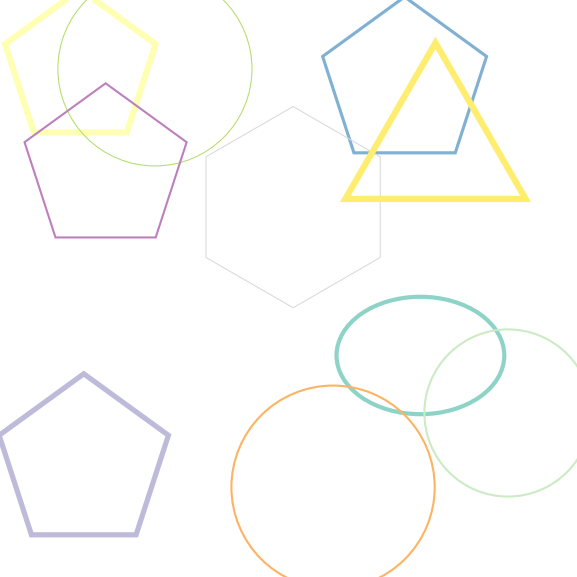[{"shape": "oval", "thickness": 2, "radius": 0.73, "center": [0.728, 0.384]}, {"shape": "pentagon", "thickness": 3, "radius": 0.68, "center": [0.139, 0.881]}, {"shape": "pentagon", "thickness": 2.5, "radius": 0.77, "center": [0.145, 0.198]}, {"shape": "pentagon", "thickness": 1.5, "radius": 0.75, "center": [0.701, 0.855]}, {"shape": "circle", "thickness": 1, "radius": 0.88, "center": [0.577, 0.155]}, {"shape": "circle", "thickness": 0.5, "radius": 0.84, "center": [0.268, 0.88]}, {"shape": "hexagon", "thickness": 0.5, "radius": 0.87, "center": [0.508, 0.64]}, {"shape": "pentagon", "thickness": 1, "radius": 0.74, "center": [0.183, 0.707]}, {"shape": "circle", "thickness": 1, "radius": 0.72, "center": [0.88, 0.284]}, {"shape": "triangle", "thickness": 3, "radius": 0.9, "center": [0.754, 0.745]}]